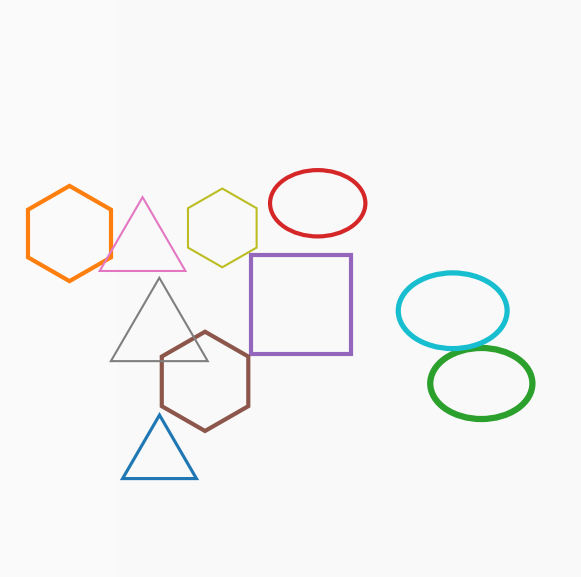[{"shape": "triangle", "thickness": 1.5, "radius": 0.37, "center": [0.274, 0.207]}, {"shape": "hexagon", "thickness": 2, "radius": 0.41, "center": [0.12, 0.595]}, {"shape": "oval", "thickness": 3, "radius": 0.44, "center": [0.828, 0.335]}, {"shape": "oval", "thickness": 2, "radius": 0.41, "center": [0.547, 0.647]}, {"shape": "square", "thickness": 2, "radius": 0.43, "center": [0.518, 0.471]}, {"shape": "hexagon", "thickness": 2, "radius": 0.43, "center": [0.353, 0.339]}, {"shape": "triangle", "thickness": 1, "radius": 0.43, "center": [0.245, 0.573]}, {"shape": "triangle", "thickness": 1, "radius": 0.48, "center": [0.274, 0.422]}, {"shape": "hexagon", "thickness": 1, "radius": 0.34, "center": [0.382, 0.604]}, {"shape": "oval", "thickness": 2.5, "radius": 0.47, "center": [0.779, 0.461]}]